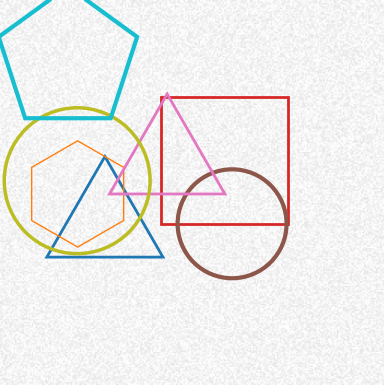[{"shape": "triangle", "thickness": 2, "radius": 0.87, "center": [0.272, 0.419]}, {"shape": "hexagon", "thickness": 1, "radius": 0.69, "center": [0.202, 0.496]}, {"shape": "square", "thickness": 2, "radius": 0.83, "center": [0.583, 0.583]}, {"shape": "circle", "thickness": 3, "radius": 0.71, "center": [0.603, 0.419]}, {"shape": "triangle", "thickness": 2, "radius": 0.87, "center": [0.434, 0.583]}, {"shape": "circle", "thickness": 2.5, "radius": 0.95, "center": [0.2, 0.531]}, {"shape": "pentagon", "thickness": 3, "radius": 0.94, "center": [0.176, 0.846]}]